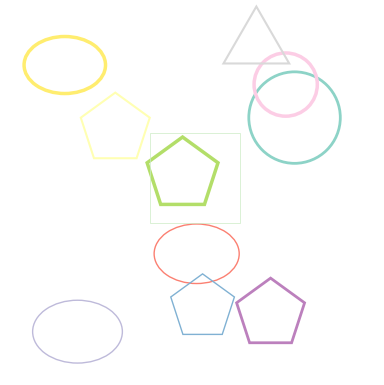[{"shape": "circle", "thickness": 2, "radius": 0.59, "center": [0.765, 0.695]}, {"shape": "pentagon", "thickness": 1.5, "radius": 0.47, "center": [0.299, 0.665]}, {"shape": "oval", "thickness": 1, "radius": 0.58, "center": [0.201, 0.139]}, {"shape": "oval", "thickness": 1, "radius": 0.55, "center": [0.511, 0.341]}, {"shape": "pentagon", "thickness": 1, "radius": 0.43, "center": [0.526, 0.202]}, {"shape": "pentagon", "thickness": 2.5, "radius": 0.48, "center": [0.474, 0.547]}, {"shape": "circle", "thickness": 2.5, "radius": 0.41, "center": [0.742, 0.78]}, {"shape": "triangle", "thickness": 1.5, "radius": 0.49, "center": [0.666, 0.884]}, {"shape": "pentagon", "thickness": 2, "radius": 0.46, "center": [0.703, 0.185]}, {"shape": "square", "thickness": 0.5, "radius": 0.58, "center": [0.507, 0.538]}, {"shape": "oval", "thickness": 2.5, "radius": 0.53, "center": [0.168, 0.831]}]